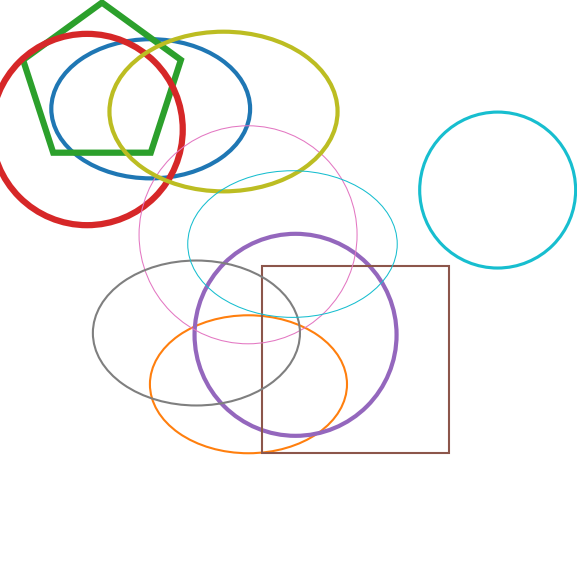[{"shape": "oval", "thickness": 2, "radius": 0.86, "center": [0.261, 0.811]}, {"shape": "oval", "thickness": 1, "radius": 0.85, "center": [0.43, 0.334]}, {"shape": "pentagon", "thickness": 3, "radius": 0.72, "center": [0.177, 0.851]}, {"shape": "circle", "thickness": 3, "radius": 0.83, "center": [0.151, 0.775]}, {"shape": "circle", "thickness": 2, "radius": 0.87, "center": [0.512, 0.419]}, {"shape": "square", "thickness": 1, "radius": 0.81, "center": [0.616, 0.376]}, {"shape": "circle", "thickness": 0.5, "radius": 0.94, "center": [0.43, 0.593]}, {"shape": "oval", "thickness": 1, "radius": 0.9, "center": [0.34, 0.423]}, {"shape": "oval", "thickness": 2, "radius": 0.99, "center": [0.387, 0.806]}, {"shape": "circle", "thickness": 1.5, "radius": 0.68, "center": [0.862, 0.67]}, {"shape": "oval", "thickness": 0.5, "radius": 0.91, "center": [0.506, 0.577]}]